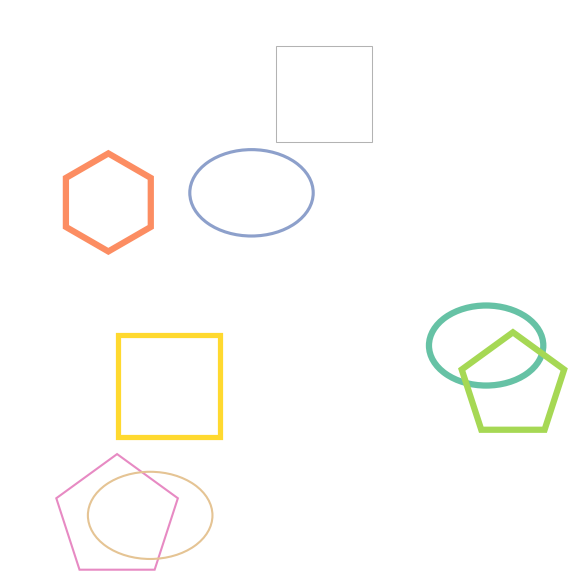[{"shape": "oval", "thickness": 3, "radius": 0.49, "center": [0.842, 0.401]}, {"shape": "hexagon", "thickness": 3, "radius": 0.42, "center": [0.188, 0.649]}, {"shape": "oval", "thickness": 1.5, "radius": 0.53, "center": [0.436, 0.665]}, {"shape": "pentagon", "thickness": 1, "radius": 0.55, "center": [0.203, 0.102]}, {"shape": "pentagon", "thickness": 3, "radius": 0.47, "center": [0.888, 0.33]}, {"shape": "square", "thickness": 2.5, "radius": 0.44, "center": [0.293, 0.331]}, {"shape": "oval", "thickness": 1, "radius": 0.54, "center": [0.26, 0.107]}, {"shape": "square", "thickness": 0.5, "radius": 0.42, "center": [0.561, 0.837]}]